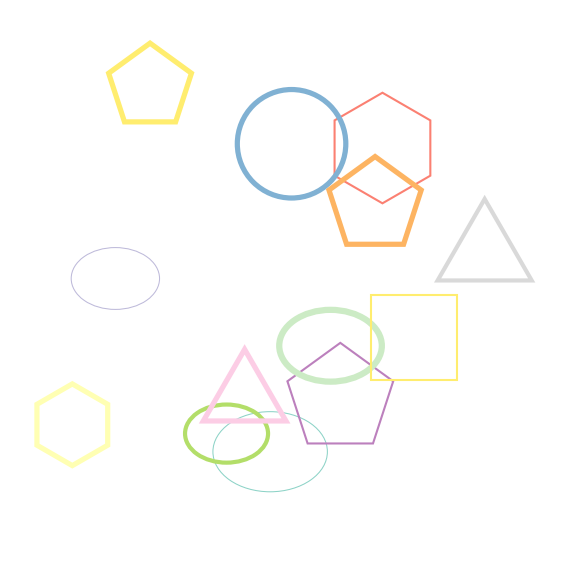[{"shape": "oval", "thickness": 0.5, "radius": 0.5, "center": [0.468, 0.217]}, {"shape": "hexagon", "thickness": 2.5, "radius": 0.35, "center": [0.125, 0.264]}, {"shape": "oval", "thickness": 0.5, "radius": 0.38, "center": [0.2, 0.517]}, {"shape": "hexagon", "thickness": 1, "radius": 0.48, "center": [0.662, 0.743]}, {"shape": "circle", "thickness": 2.5, "radius": 0.47, "center": [0.505, 0.75]}, {"shape": "pentagon", "thickness": 2.5, "radius": 0.42, "center": [0.65, 0.644]}, {"shape": "oval", "thickness": 2, "radius": 0.36, "center": [0.392, 0.248]}, {"shape": "triangle", "thickness": 2.5, "radius": 0.41, "center": [0.424, 0.312]}, {"shape": "triangle", "thickness": 2, "radius": 0.47, "center": [0.839, 0.561]}, {"shape": "pentagon", "thickness": 1, "radius": 0.48, "center": [0.589, 0.309]}, {"shape": "oval", "thickness": 3, "radius": 0.44, "center": [0.572, 0.4]}, {"shape": "square", "thickness": 1, "radius": 0.37, "center": [0.717, 0.415]}, {"shape": "pentagon", "thickness": 2.5, "radius": 0.38, "center": [0.26, 0.849]}]